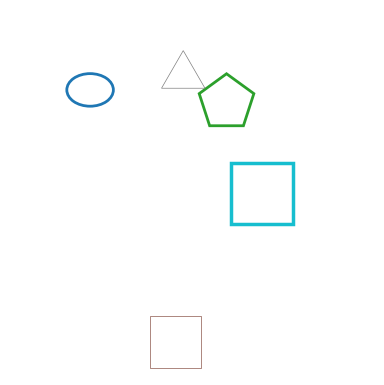[{"shape": "oval", "thickness": 2, "radius": 0.3, "center": [0.234, 0.766]}, {"shape": "pentagon", "thickness": 2, "radius": 0.37, "center": [0.588, 0.734]}, {"shape": "square", "thickness": 0.5, "radius": 0.34, "center": [0.456, 0.112]}, {"shape": "triangle", "thickness": 0.5, "radius": 0.33, "center": [0.476, 0.803]}, {"shape": "square", "thickness": 2.5, "radius": 0.4, "center": [0.679, 0.497]}]